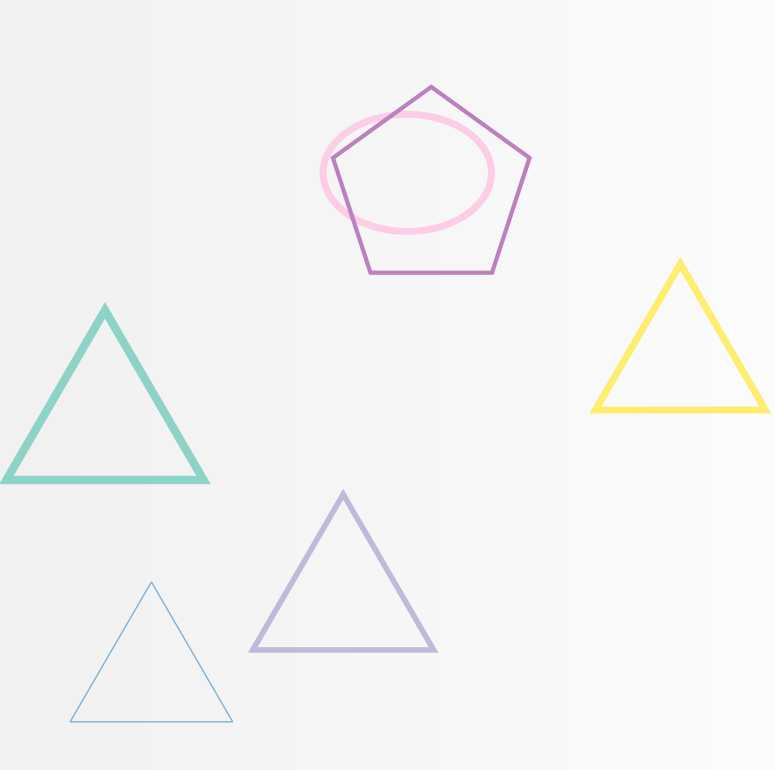[{"shape": "triangle", "thickness": 3, "radius": 0.73, "center": [0.135, 0.45]}, {"shape": "triangle", "thickness": 2, "radius": 0.67, "center": [0.443, 0.223]}, {"shape": "triangle", "thickness": 0.5, "radius": 0.61, "center": [0.195, 0.123]}, {"shape": "oval", "thickness": 2.5, "radius": 0.54, "center": [0.526, 0.775]}, {"shape": "pentagon", "thickness": 1.5, "radius": 0.67, "center": [0.556, 0.754]}, {"shape": "triangle", "thickness": 2.5, "radius": 0.63, "center": [0.878, 0.531]}]